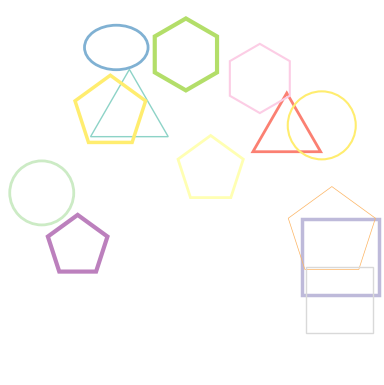[{"shape": "triangle", "thickness": 1, "radius": 0.58, "center": [0.336, 0.703]}, {"shape": "pentagon", "thickness": 2, "radius": 0.45, "center": [0.547, 0.559]}, {"shape": "square", "thickness": 2.5, "radius": 0.5, "center": [0.885, 0.333]}, {"shape": "triangle", "thickness": 2, "radius": 0.51, "center": [0.745, 0.657]}, {"shape": "oval", "thickness": 2, "radius": 0.41, "center": [0.302, 0.877]}, {"shape": "pentagon", "thickness": 0.5, "radius": 0.6, "center": [0.862, 0.396]}, {"shape": "hexagon", "thickness": 3, "radius": 0.47, "center": [0.483, 0.859]}, {"shape": "hexagon", "thickness": 1.5, "radius": 0.45, "center": [0.675, 0.796]}, {"shape": "square", "thickness": 1, "radius": 0.43, "center": [0.883, 0.221]}, {"shape": "pentagon", "thickness": 3, "radius": 0.41, "center": [0.202, 0.36]}, {"shape": "circle", "thickness": 2, "radius": 0.42, "center": [0.108, 0.499]}, {"shape": "pentagon", "thickness": 2.5, "radius": 0.48, "center": [0.287, 0.708]}, {"shape": "circle", "thickness": 1.5, "radius": 0.44, "center": [0.836, 0.674]}]